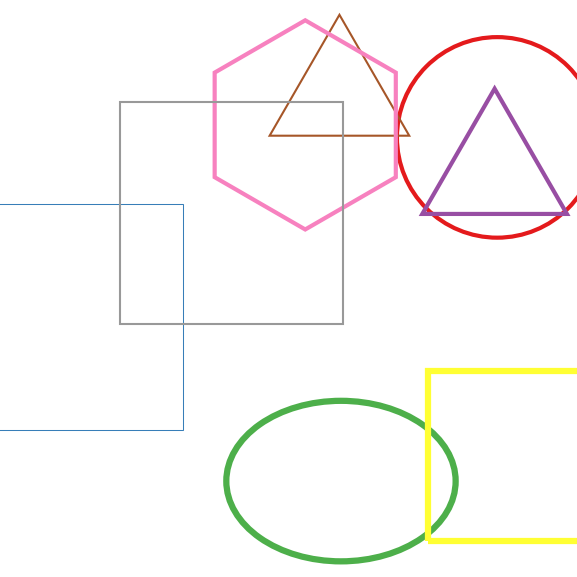[{"shape": "circle", "thickness": 2, "radius": 0.87, "center": [0.861, 0.761]}, {"shape": "square", "thickness": 0.5, "radius": 0.98, "center": [0.12, 0.45]}, {"shape": "oval", "thickness": 3, "radius": 0.99, "center": [0.59, 0.166]}, {"shape": "triangle", "thickness": 2, "radius": 0.72, "center": [0.856, 0.701]}, {"shape": "square", "thickness": 3, "radius": 0.73, "center": [0.889, 0.21]}, {"shape": "triangle", "thickness": 1, "radius": 0.7, "center": [0.588, 0.834]}, {"shape": "hexagon", "thickness": 2, "radius": 0.91, "center": [0.529, 0.783]}, {"shape": "square", "thickness": 1, "radius": 0.96, "center": [0.4, 0.631]}]